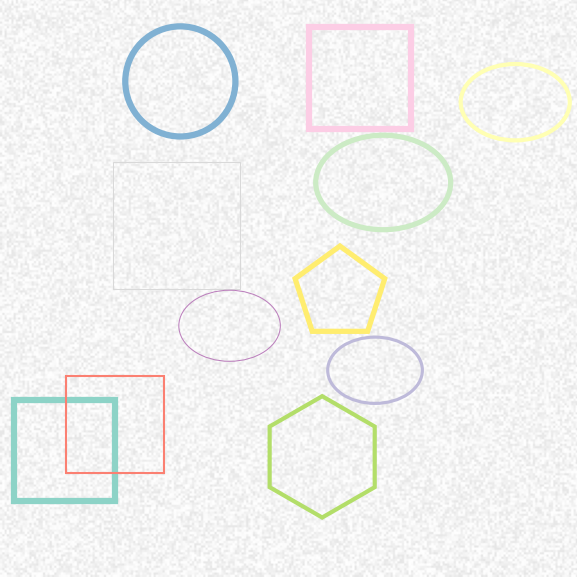[{"shape": "square", "thickness": 3, "radius": 0.44, "center": [0.111, 0.219]}, {"shape": "oval", "thickness": 2, "radius": 0.47, "center": [0.892, 0.822]}, {"shape": "oval", "thickness": 1.5, "radius": 0.41, "center": [0.649, 0.358]}, {"shape": "square", "thickness": 1, "radius": 0.42, "center": [0.199, 0.264]}, {"shape": "circle", "thickness": 3, "radius": 0.48, "center": [0.312, 0.858]}, {"shape": "hexagon", "thickness": 2, "radius": 0.53, "center": [0.558, 0.208]}, {"shape": "square", "thickness": 3, "radius": 0.44, "center": [0.623, 0.864]}, {"shape": "square", "thickness": 0.5, "radius": 0.55, "center": [0.305, 0.609]}, {"shape": "oval", "thickness": 0.5, "radius": 0.44, "center": [0.398, 0.435]}, {"shape": "oval", "thickness": 2.5, "radius": 0.58, "center": [0.664, 0.683]}, {"shape": "pentagon", "thickness": 2.5, "radius": 0.41, "center": [0.589, 0.491]}]